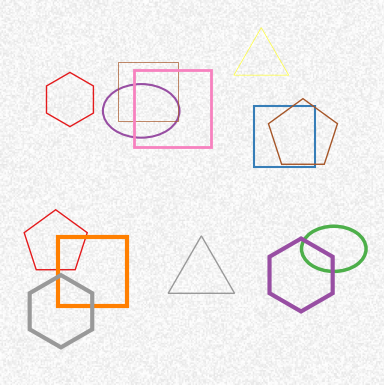[{"shape": "pentagon", "thickness": 1, "radius": 0.43, "center": [0.145, 0.369]}, {"shape": "hexagon", "thickness": 1, "radius": 0.35, "center": [0.182, 0.742]}, {"shape": "square", "thickness": 1.5, "radius": 0.4, "center": [0.738, 0.646]}, {"shape": "oval", "thickness": 2.5, "radius": 0.42, "center": [0.867, 0.354]}, {"shape": "hexagon", "thickness": 3, "radius": 0.47, "center": [0.782, 0.286]}, {"shape": "oval", "thickness": 1.5, "radius": 0.5, "center": [0.367, 0.712]}, {"shape": "square", "thickness": 3, "radius": 0.45, "center": [0.241, 0.296]}, {"shape": "triangle", "thickness": 0.5, "radius": 0.41, "center": [0.679, 0.846]}, {"shape": "square", "thickness": 0.5, "radius": 0.39, "center": [0.385, 0.762]}, {"shape": "pentagon", "thickness": 1, "radius": 0.47, "center": [0.787, 0.65]}, {"shape": "square", "thickness": 2, "radius": 0.5, "center": [0.447, 0.718]}, {"shape": "triangle", "thickness": 1, "radius": 0.5, "center": [0.523, 0.288]}, {"shape": "hexagon", "thickness": 3, "radius": 0.47, "center": [0.158, 0.192]}]